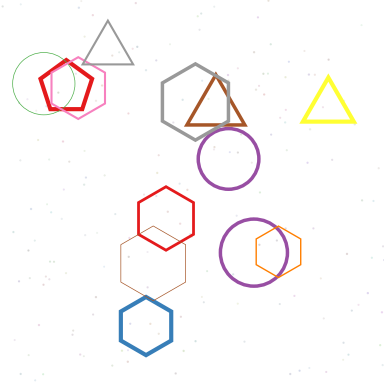[{"shape": "hexagon", "thickness": 2, "radius": 0.41, "center": [0.431, 0.433]}, {"shape": "pentagon", "thickness": 3, "radius": 0.35, "center": [0.172, 0.773]}, {"shape": "hexagon", "thickness": 3, "radius": 0.38, "center": [0.379, 0.153]}, {"shape": "circle", "thickness": 0.5, "radius": 0.4, "center": [0.114, 0.783]}, {"shape": "circle", "thickness": 2.5, "radius": 0.44, "center": [0.66, 0.344]}, {"shape": "circle", "thickness": 2.5, "radius": 0.39, "center": [0.594, 0.587]}, {"shape": "hexagon", "thickness": 1, "radius": 0.33, "center": [0.723, 0.346]}, {"shape": "triangle", "thickness": 3, "radius": 0.38, "center": [0.853, 0.722]}, {"shape": "hexagon", "thickness": 0.5, "radius": 0.49, "center": [0.398, 0.316]}, {"shape": "triangle", "thickness": 2.5, "radius": 0.43, "center": [0.561, 0.719]}, {"shape": "hexagon", "thickness": 1.5, "radius": 0.4, "center": [0.203, 0.771]}, {"shape": "triangle", "thickness": 1.5, "radius": 0.38, "center": [0.28, 0.871]}, {"shape": "hexagon", "thickness": 2.5, "radius": 0.5, "center": [0.508, 0.735]}]